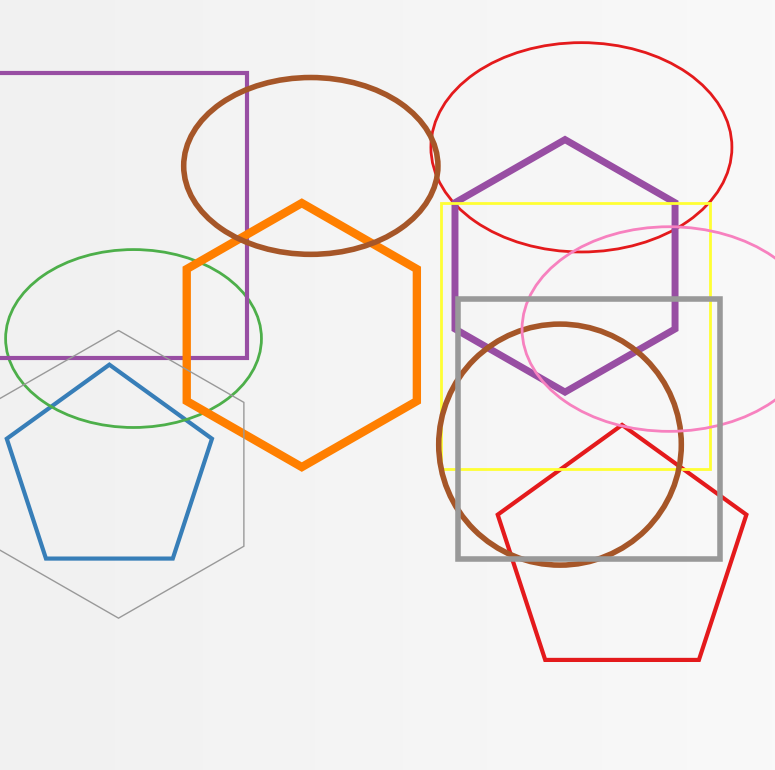[{"shape": "oval", "thickness": 1, "radius": 0.97, "center": [0.75, 0.809]}, {"shape": "pentagon", "thickness": 1.5, "radius": 0.84, "center": [0.803, 0.279]}, {"shape": "pentagon", "thickness": 1.5, "radius": 0.7, "center": [0.141, 0.387]}, {"shape": "oval", "thickness": 1, "radius": 0.83, "center": [0.172, 0.56]}, {"shape": "hexagon", "thickness": 2.5, "radius": 0.82, "center": [0.729, 0.655]}, {"shape": "square", "thickness": 1.5, "radius": 0.93, "center": [0.134, 0.72]}, {"shape": "hexagon", "thickness": 3, "radius": 0.86, "center": [0.389, 0.565]}, {"shape": "square", "thickness": 1, "radius": 0.87, "center": [0.742, 0.564]}, {"shape": "oval", "thickness": 2, "radius": 0.82, "center": [0.401, 0.785]}, {"shape": "circle", "thickness": 2, "radius": 0.78, "center": [0.723, 0.423]}, {"shape": "oval", "thickness": 1, "radius": 0.95, "center": [0.863, 0.573]}, {"shape": "square", "thickness": 2, "radius": 0.85, "center": [0.759, 0.443]}, {"shape": "hexagon", "thickness": 0.5, "radius": 0.93, "center": [0.153, 0.384]}]